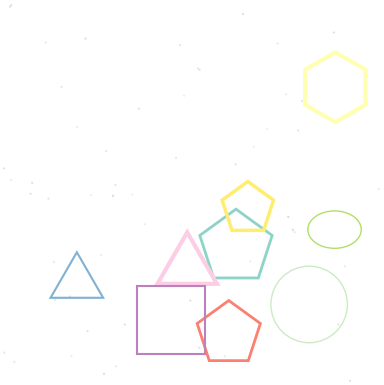[{"shape": "pentagon", "thickness": 2, "radius": 0.49, "center": [0.613, 0.358]}, {"shape": "hexagon", "thickness": 3, "radius": 0.45, "center": [0.871, 0.774]}, {"shape": "pentagon", "thickness": 2, "radius": 0.43, "center": [0.594, 0.133]}, {"shape": "triangle", "thickness": 1.5, "radius": 0.39, "center": [0.2, 0.266]}, {"shape": "oval", "thickness": 1, "radius": 0.35, "center": [0.869, 0.404]}, {"shape": "triangle", "thickness": 3, "radius": 0.45, "center": [0.486, 0.307]}, {"shape": "square", "thickness": 1.5, "radius": 0.44, "center": [0.445, 0.169]}, {"shape": "circle", "thickness": 1, "radius": 0.5, "center": [0.803, 0.209]}, {"shape": "pentagon", "thickness": 2.5, "radius": 0.35, "center": [0.644, 0.458]}]